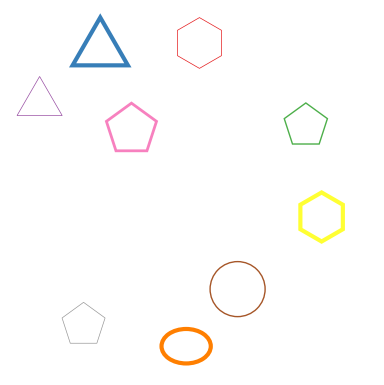[{"shape": "hexagon", "thickness": 0.5, "radius": 0.33, "center": [0.518, 0.888]}, {"shape": "triangle", "thickness": 3, "radius": 0.41, "center": [0.26, 0.872]}, {"shape": "pentagon", "thickness": 1, "radius": 0.29, "center": [0.794, 0.674]}, {"shape": "triangle", "thickness": 0.5, "radius": 0.34, "center": [0.103, 0.734]}, {"shape": "oval", "thickness": 3, "radius": 0.32, "center": [0.484, 0.101]}, {"shape": "hexagon", "thickness": 3, "radius": 0.32, "center": [0.835, 0.436]}, {"shape": "circle", "thickness": 1, "radius": 0.36, "center": [0.617, 0.249]}, {"shape": "pentagon", "thickness": 2, "radius": 0.34, "center": [0.341, 0.664]}, {"shape": "pentagon", "thickness": 0.5, "radius": 0.29, "center": [0.217, 0.156]}]